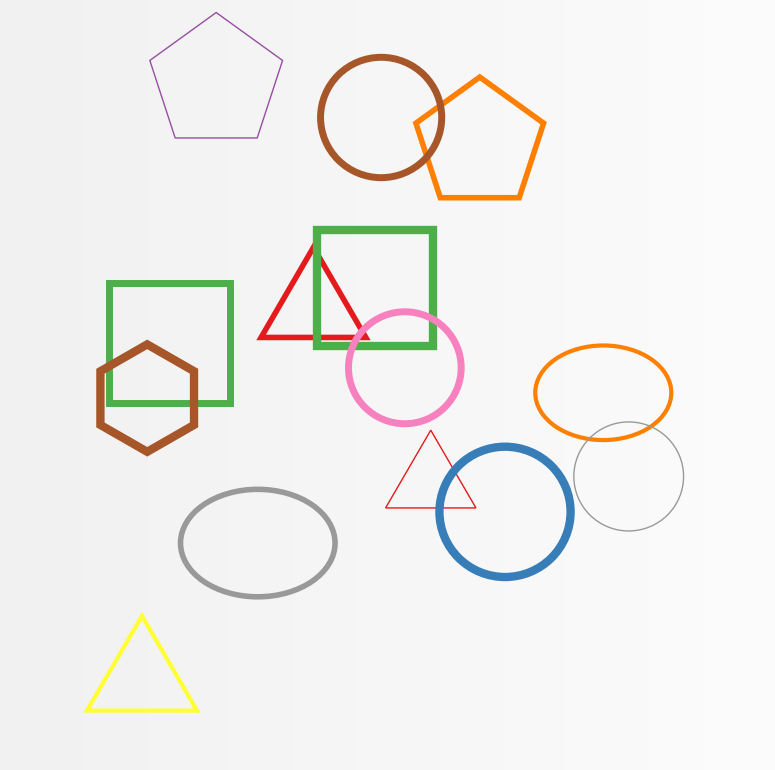[{"shape": "triangle", "thickness": 0.5, "radius": 0.34, "center": [0.556, 0.374]}, {"shape": "triangle", "thickness": 2, "radius": 0.39, "center": [0.404, 0.601]}, {"shape": "circle", "thickness": 3, "radius": 0.42, "center": [0.652, 0.335]}, {"shape": "square", "thickness": 3, "radius": 0.38, "center": [0.484, 0.626]}, {"shape": "square", "thickness": 2.5, "radius": 0.39, "center": [0.218, 0.555]}, {"shape": "pentagon", "thickness": 0.5, "radius": 0.45, "center": [0.279, 0.894]}, {"shape": "oval", "thickness": 1.5, "radius": 0.44, "center": [0.778, 0.49]}, {"shape": "pentagon", "thickness": 2, "radius": 0.43, "center": [0.619, 0.813]}, {"shape": "triangle", "thickness": 1.5, "radius": 0.41, "center": [0.183, 0.118]}, {"shape": "hexagon", "thickness": 3, "radius": 0.35, "center": [0.19, 0.483]}, {"shape": "circle", "thickness": 2.5, "radius": 0.39, "center": [0.492, 0.847]}, {"shape": "circle", "thickness": 2.5, "radius": 0.36, "center": [0.522, 0.522]}, {"shape": "oval", "thickness": 2, "radius": 0.5, "center": [0.333, 0.295]}, {"shape": "circle", "thickness": 0.5, "radius": 0.35, "center": [0.811, 0.381]}]